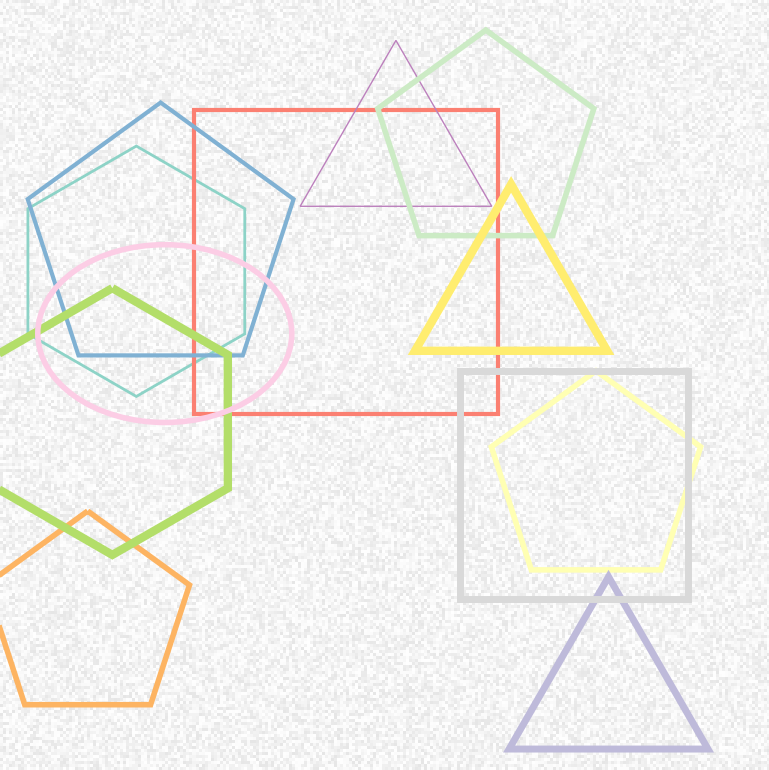[{"shape": "hexagon", "thickness": 1, "radius": 0.81, "center": [0.177, 0.648]}, {"shape": "pentagon", "thickness": 2, "radius": 0.71, "center": [0.774, 0.376]}, {"shape": "triangle", "thickness": 2.5, "radius": 0.75, "center": [0.79, 0.102]}, {"shape": "square", "thickness": 1.5, "radius": 0.99, "center": [0.449, 0.659]}, {"shape": "pentagon", "thickness": 1.5, "radius": 0.91, "center": [0.209, 0.685]}, {"shape": "pentagon", "thickness": 2, "radius": 0.7, "center": [0.114, 0.197]}, {"shape": "hexagon", "thickness": 3, "radius": 0.87, "center": [0.146, 0.453]}, {"shape": "oval", "thickness": 2, "radius": 0.82, "center": [0.214, 0.567]}, {"shape": "square", "thickness": 2.5, "radius": 0.74, "center": [0.746, 0.37]}, {"shape": "triangle", "thickness": 0.5, "radius": 0.72, "center": [0.514, 0.804]}, {"shape": "pentagon", "thickness": 2, "radius": 0.74, "center": [0.631, 0.813]}, {"shape": "triangle", "thickness": 3, "radius": 0.72, "center": [0.664, 0.616]}]